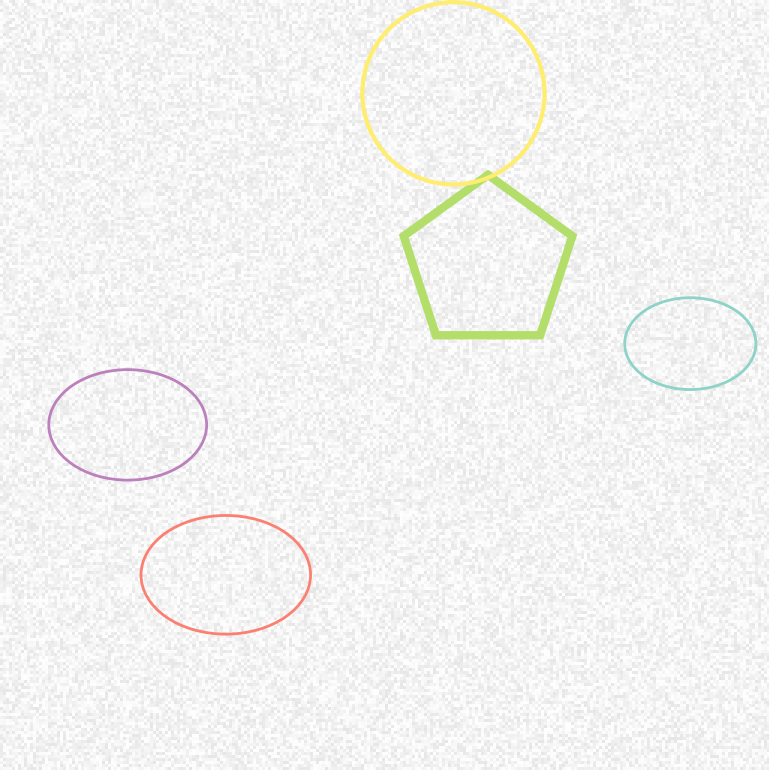[{"shape": "oval", "thickness": 1, "radius": 0.43, "center": [0.896, 0.554]}, {"shape": "oval", "thickness": 1, "radius": 0.55, "center": [0.293, 0.253]}, {"shape": "pentagon", "thickness": 3, "radius": 0.58, "center": [0.634, 0.658]}, {"shape": "oval", "thickness": 1, "radius": 0.51, "center": [0.166, 0.448]}, {"shape": "circle", "thickness": 1.5, "radius": 0.59, "center": [0.589, 0.879]}]